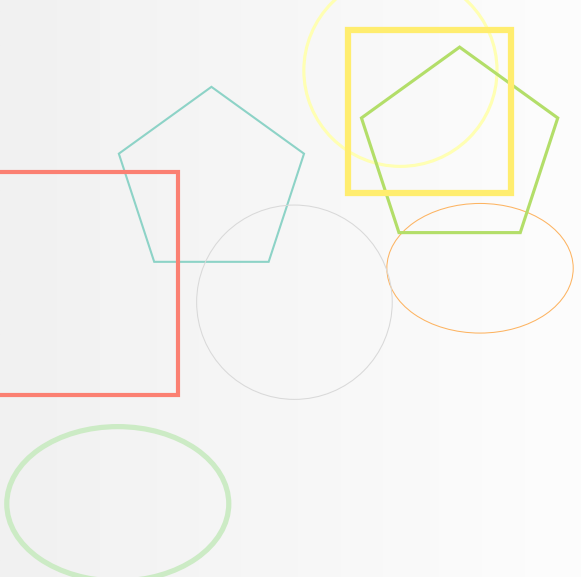[{"shape": "pentagon", "thickness": 1, "radius": 0.84, "center": [0.364, 0.681]}, {"shape": "circle", "thickness": 1.5, "radius": 0.83, "center": [0.689, 0.877]}, {"shape": "square", "thickness": 2, "radius": 0.97, "center": [0.113, 0.509]}, {"shape": "oval", "thickness": 0.5, "radius": 0.8, "center": [0.826, 0.535]}, {"shape": "pentagon", "thickness": 1.5, "radius": 0.89, "center": [0.791, 0.74]}, {"shape": "circle", "thickness": 0.5, "radius": 0.84, "center": [0.507, 0.476]}, {"shape": "oval", "thickness": 2.5, "radius": 0.95, "center": [0.203, 0.127]}, {"shape": "square", "thickness": 3, "radius": 0.7, "center": [0.739, 0.806]}]